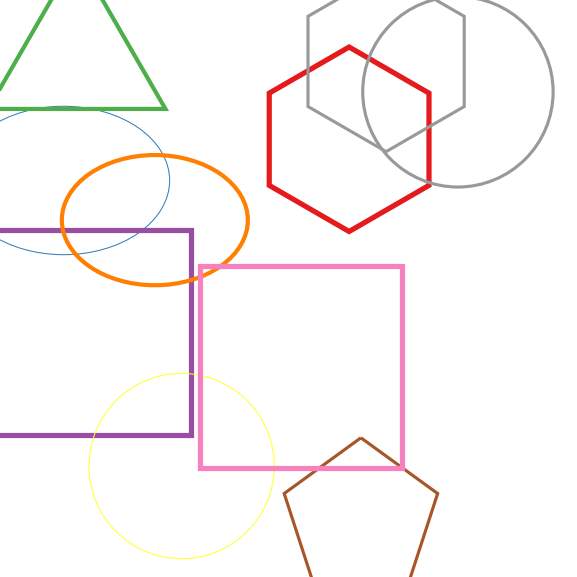[{"shape": "hexagon", "thickness": 2.5, "radius": 0.8, "center": [0.605, 0.758]}, {"shape": "oval", "thickness": 0.5, "radius": 0.92, "center": [0.11, 0.687]}, {"shape": "triangle", "thickness": 2, "radius": 0.89, "center": [0.133, 0.899]}, {"shape": "square", "thickness": 2.5, "radius": 0.89, "center": [0.153, 0.423]}, {"shape": "oval", "thickness": 2, "radius": 0.81, "center": [0.268, 0.618]}, {"shape": "circle", "thickness": 0.5, "radius": 0.8, "center": [0.315, 0.192]}, {"shape": "pentagon", "thickness": 1.5, "radius": 0.7, "center": [0.625, 0.101]}, {"shape": "square", "thickness": 2.5, "radius": 0.88, "center": [0.521, 0.364]}, {"shape": "hexagon", "thickness": 1.5, "radius": 0.78, "center": [0.669, 0.893]}, {"shape": "circle", "thickness": 1.5, "radius": 0.82, "center": [0.793, 0.84]}]